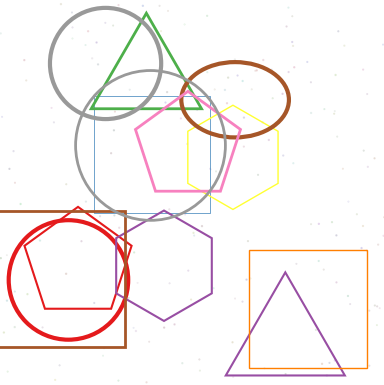[{"shape": "circle", "thickness": 3, "radius": 0.78, "center": [0.178, 0.273]}, {"shape": "pentagon", "thickness": 1.5, "radius": 0.73, "center": [0.203, 0.316]}, {"shape": "square", "thickness": 0.5, "radius": 0.76, "center": [0.395, 0.599]}, {"shape": "triangle", "thickness": 2, "radius": 0.83, "center": [0.38, 0.8]}, {"shape": "hexagon", "thickness": 1.5, "radius": 0.72, "center": [0.426, 0.31]}, {"shape": "triangle", "thickness": 1.5, "radius": 0.89, "center": [0.741, 0.114]}, {"shape": "square", "thickness": 1, "radius": 0.77, "center": [0.799, 0.196]}, {"shape": "hexagon", "thickness": 1, "radius": 0.68, "center": [0.605, 0.591]}, {"shape": "square", "thickness": 2, "radius": 0.89, "center": [0.146, 0.275]}, {"shape": "oval", "thickness": 3, "radius": 0.7, "center": [0.611, 0.741]}, {"shape": "pentagon", "thickness": 2, "radius": 0.72, "center": [0.488, 0.619]}, {"shape": "circle", "thickness": 3, "radius": 0.72, "center": [0.274, 0.835]}, {"shape": "circle", "thickness": 2, "radius": 0.97, "center": [0.391, 0.622]}]